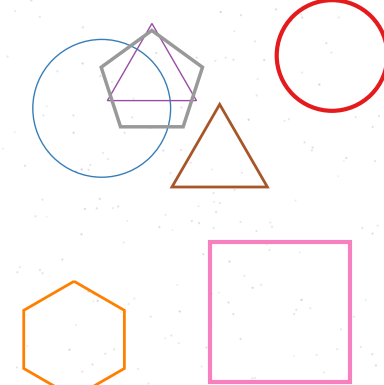[{"shape": "circle", "thickness": 3, "radius": 0.72, "center": [0.862, 0.856]}, {"shape": "circle", "thickness": 1, "radius": 0.89, "center": [0.264, 0.719]}, {"shape": "triangle", "thickness": 1, "radius": 0.67, "center": [0.395, 0.805]}, {"shape": "hexagon", "thickness": 2, "radius": 0.75, "center": [0.192, 0.118]}, {"shape": "triangle", "thickness": 2, "radius": 0.72, "center": [0.571, 0.586]}, {"shape": "square", "thickness": 3, "radius": 0.91, "center": [0.726, 0.189]}, {"shape": "pentagon", "thickness": 2.5, "radius": 0.69, "center": [0.394, 0.783]}]